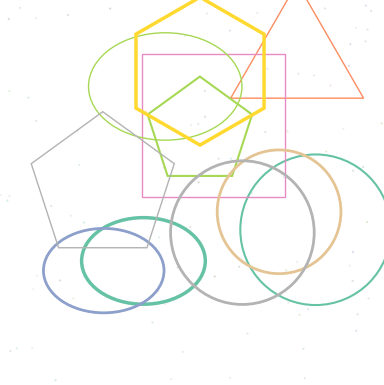[{"shape": "circle", "thickness": 1.5, "radius": 0.98, "center": [0.82, 0.403]}, {"shape": "oval", "thickness": 2.5, "radius": 0.8, "center": [0.373, 0.322]}, {"shape": "triangle", "thickness": 1, "radius": 1.0, "center": [0.772, 0.845]}, {"shape": "oval", "thickness": 2, "radius": 0.78, "center": [0.269, 0.297]}, {"shape": "square", "thickness": 1, "radius": 0.93, "center": [0.554, 0.673]}, {"shape": "oval", "thickness": 1, "radius": 1.0, "center": [0.429, 0.775]}, {"shape": "pentagon", "thickness": 1.5, "radius": 0.71, "center": [0.519, 0.658]}, {"shape": "hexagon", "thickness": 2.5, "radius": 0.96, "center": [0.52, 0.815]}, {"shape": "circle", "thickness": 2, "radius": 0.8, "center": [0.725, 0.45]}, {"shape": "circle", "thickness": 2, "radius": 0.93, "center": [0.63, 0.396]}, {"shape": "pentagon", "thickness": 1, "radius": 0.98, "center": [0.267, 0.515]}]